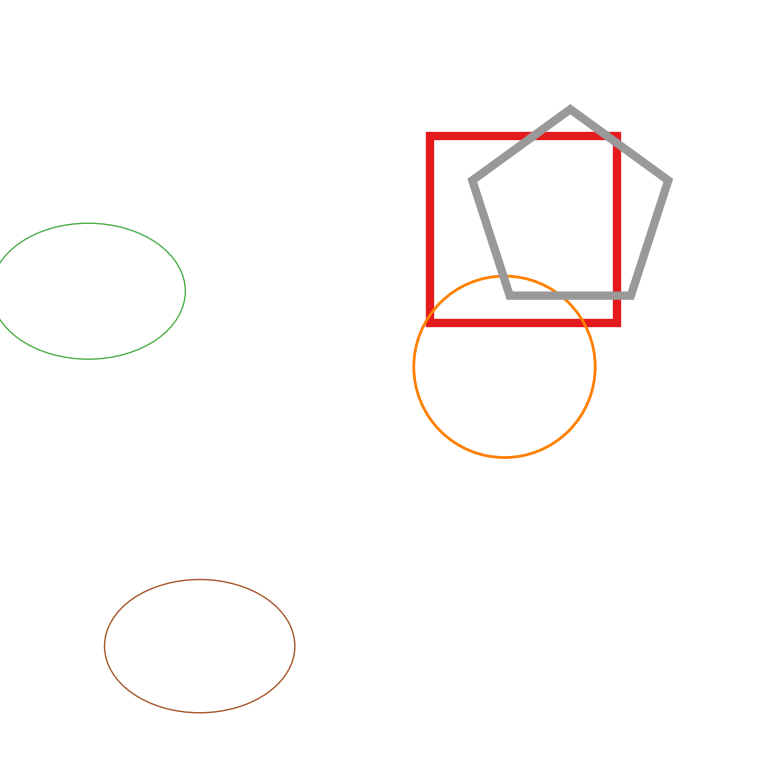[{"shape": "square", "thickness": 3, "radius": 0.61, "center": [0.68, 0.701]}, {"shape": "oval", "thickness": 0.5, "radius": 0.63, "center": [0.115, 0.622]}, {"shape": "circle", "thickness": 1, "radius": 0.59, "center": [0.655, 0.524]}, {"shape": "oval", "thickness": 0.5, "radius": 0.62, "center": [0.259, 0.161]}, {"shape": "pentagon", "thickness": 3, "radius": 0.67, "center": [0.741, 0.724]}]